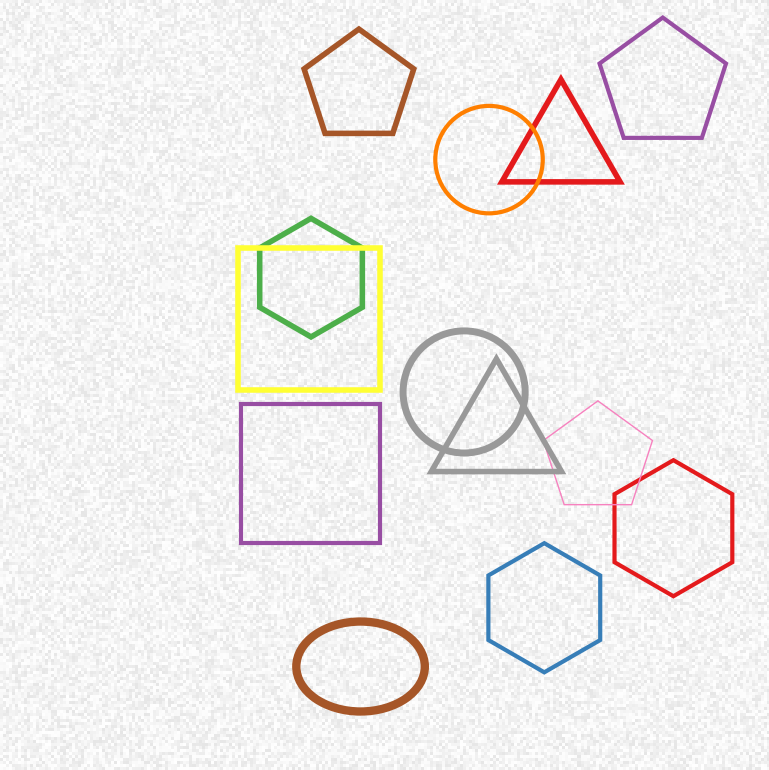[{"shape": "hexagon", "thickness": 1.5, "radius": 0.44, "center": [0.875, 0.314]}, {"shape": "triangle", "thickness": 2, "radius": 0.44, "center": [0.729, 0.808]}, {"shape": "hexagon", "thickness": 1.5, "radius": 0.42, "center": [0.707, 0.211]}, {"shape": "hexagon", "thickness": 2, "radius": 0.38, "center": [0.404, 0.639]}, {"shape": "square", "thickness": 1.5, "radius": 0.45, "center": [0.403, 0.385]}, {"shape": "pentagon", "thickness": 1.5, "radius": 0.43, "center": [0.861, 0.891]}, {"shape": "circle", "thickness": 1.5, "radius": 0.35, "center": [0.635, 0.793]}, {"shape": "square", "thickness": 2, "radius": 0.46, "center": [0.402, 0.585]}, {"shape": "pentagon", "thickness": 2, "radius": 0.37, "center": [0.466, 0.887]}, {"shape": "oval", "thickness": 3, "radius": 0.42, "center": [0.468, 0.134]}, {"shape": "pentagon", "thickness": 0.5, "radius": 0.37, "center": [0.776, 0.405]}, {"shape": "triangle", "thickness": 2, "radius": 0.49, "center": [0.645, 0.436]}, {"shape": "circle", "thickness": 2.5, "radius": 0.4, "center": [0.603, 0.491]}]